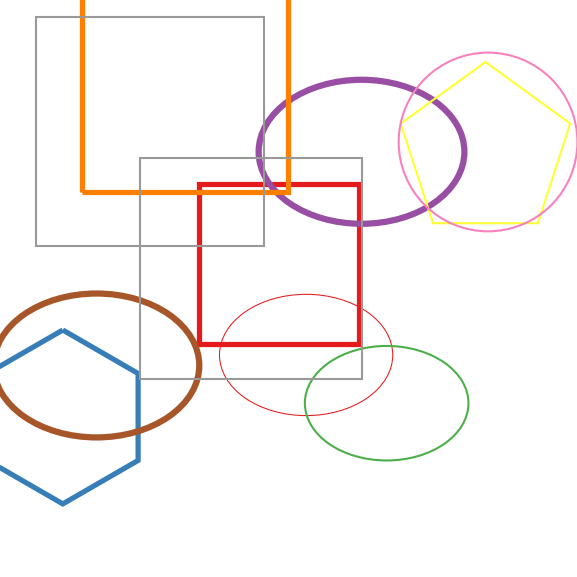[{"shape": "square", "thickness": 2.5, "radius": 0.69, "center": [0.484, 0.541]}, {"shape": "oval", "thickness": 0.5, "radius": 0.75, "center": [0.53, 0.384]}, {"shape": "hexagon", "thickness": 2.5, "radius": 0.75, "center": [0.109, 0.277]}, {"shape": "oval", "thickness": 1, "radius": 0.71, "center": [0.67, 0.301]}, {"shape": "oval", "thickness": 3, "radius": 0.89, "center": [0.626, 0.736]}, {"shape": "square", "thickness": 2.5, "radius": 0.89, "center": [0.32, 0.845]}, {"shape": "pentagon", "thickness": 1, "radius": 0.77, "center": [0.841, 0.737]}, {"shape": "oval", "thickness": 3, "radius": 0.89, "center": [0.167, 0.366]}, {"shape": "circle", "thickness": 1, "radius": 0.77, "center": [0.845, 0.753]}, {"shape": "square", "thickness": 1, "radius": 0.99, "center": [0.26, 0.771]}, {"shape": "square", "thickness": 1, "radius": 0.96, "center": [0.435, 0.535]}]